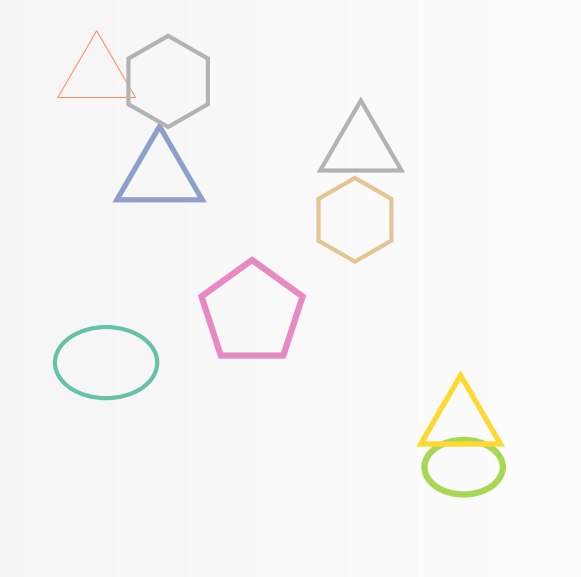[{"shape": "oval", "thickness": 2, "radius": 0.44, "center": [0.183, 0.371]}, {"shape": "triangle", "thickness": 0.5, "radius": 0.39, "center": [0.166, 0.869]}, {"shape": "triangle", "thickness": 2.5, "radius": 0.42, "center": [0.274, 0.696]}, {"shape": "pentagon", "thickness": 3, "radius": 0.46, "center": [0.434, 0.457]}, {"shape": "oval", "thickness": 3, "radius": 0.34, "center": [0.798, 0.19]}, {"shape": "triangle", "thickness": 2.5, "radius": 0.4, "center": [0.792, 0.27]}, {"shape": "hexagon", "thickness": 2, "radius": 0.36, "center": [0.611, 0.619]}, {"shape": "hexagon", "thickness": 2, "radius": 0.39, "center": [0.289, 0.858]}, {"shape": "triangle", "thickness": 2, "radius": 0.4, "center": [0.621, 0.744]}]